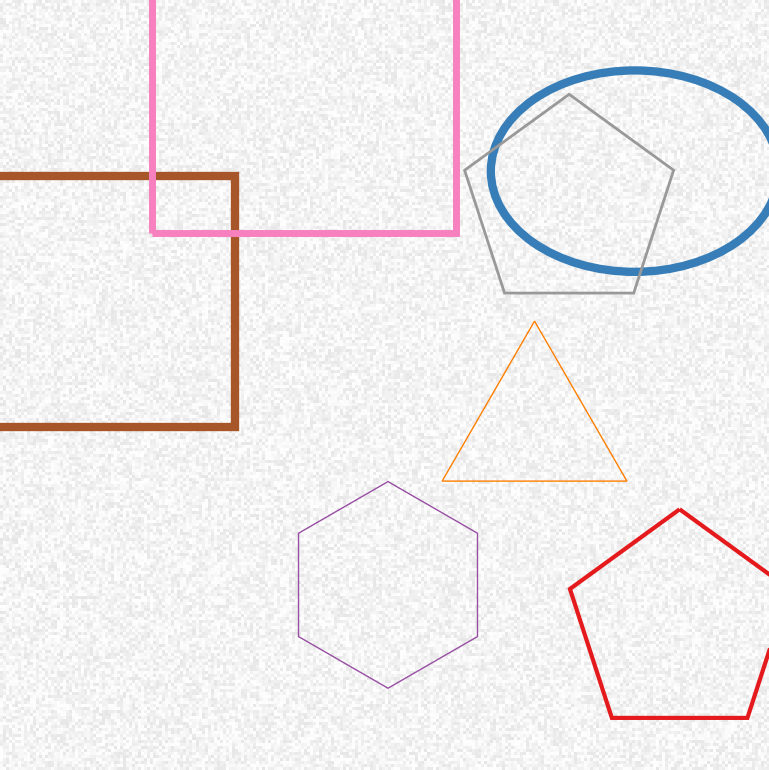[{"shape": "pentagon", "thickness": 1.5, "radius": 0.75, "center": [0.883, 0.189]}, {"shape": "oval", "thickness": 3, "radius": 0.93, "center": [0.824, 0.778]}, {"shape": "hexagon", "thickness": 0.5, "radius": 0.67, "center": [0.504, 0.24]}, {"shape": "triangle", "thickness": 0.5, "radius": 0.69, "center": [0.694, 0.444]}, {"shape": "square", "thickness": 3, "radius": 0.81, "center": [0.143, 0.609]}, {"shape": "square", "thickness": 2.5, "radius": 0.99, "center": [0.394, 0.894]}, {"shape": "pentagon", "thickness": 1, "radius": 0.71, "center": [0.739, 0.735]}]